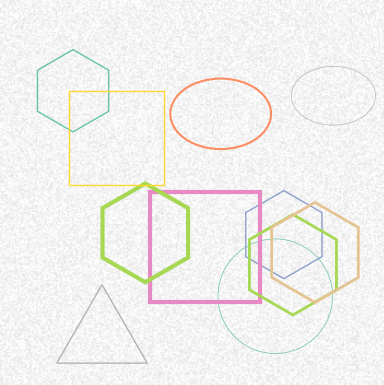[{"shape": "circle", "thickness": 0.5, "radius": 0.74, "center": [0.715, 0.231]}, {"shape": "hexagon", "thickness": 1, "radius": 0.53, "center": [0.19, 0.764]}, {"shape": "oval", "thickness": 1.5, "radius": 0.65, "center": [0.573, 0.704]}, {"shape": "hexagon", "thickness": 1, "radius": 0.57, "center": [0.737, 0.391]}, {"shape": "square", "thickness": 3, "radius": 0.72, "center": [0.532, 0.358]}, {"shape": "hexagon", "thickness": 2, "radius": 0.65, "center": [0.761, 0.312]}, {"shape": "hexagon", "thickness": 3, "radius": 0.64, "center": [0.377, 0.395]}, {"shape": "square", "thickness": 1, "radius": 0.61, "center": [0.303, 0.641]}, {"shape": "hexagon", "thickness": 2, "radius": 0.65, "center": [0.818, 0.344]}, {"shape": "triangle", "thickness": 1, "radius": 0.68, "center": [0.265, 0.125]}, {"shape": "oval", "thickness": 0.5, "radius": 0.55, "center": [0.866, 0.751]}]